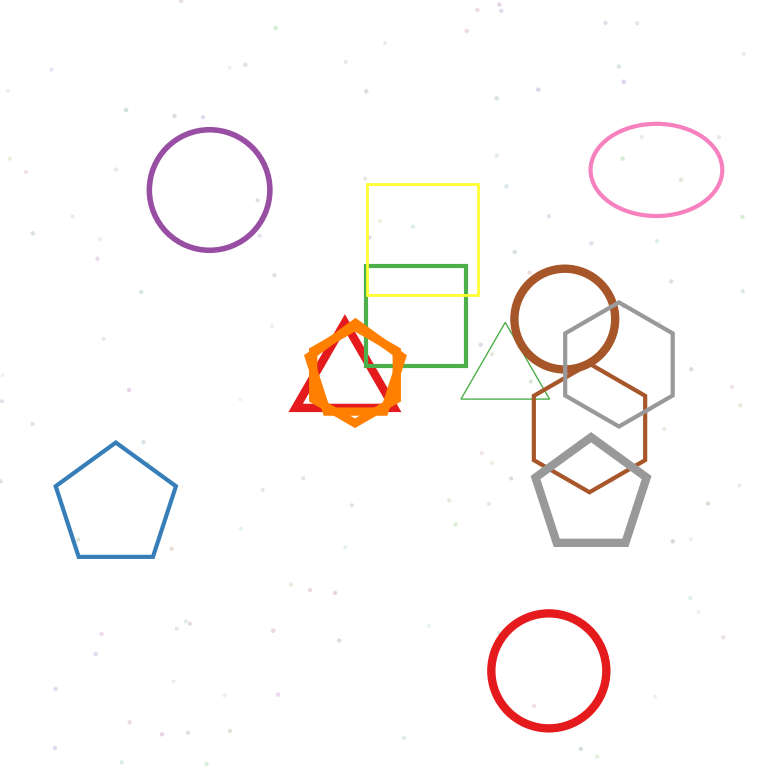[{"shape": "circle", "thickness": 3, "radius": 0.37, "center": [0.713, 0.129]}, {"shape": "triangle", "thickness": 3, "radius": 0.37, "center": [0.448, 0.507]}, {"shape": "pentagon", "thickness": 1.5, "radius": 0.41, "center": [0.15, 0.343]}, {"shape": "triangle", "thickness": 0.5, "radius": 0.33, "center": [0.656, 0.515]}, {"shape": "square", "thickness": 1.5, "radius": 0.32, "center": [0.541, 0.59]}, {"shape": "circle", "thickness": 2, "radius": 0.39, "center": [0.272, 0.753]}, {"shape": "hexagon", "thickness": 3, "radius": 0.31, "center": [0.461, 0.513]}, {"shape": "pentagon", "thickness": 3, "radius": 0.32, "center": [0.462, 0.517]}, {"shape": "square", "thickness": 1, "radius": 0.36, "center": [0.549, 0.689]}, {"shape": "hexagon", "thickness": 1.5, "radius": 0.42, "center": [0.766, 0.444]}, {"shape": "circle", "thickness": 3, "radius": 0.33, "center": [0.733, 0.586]}, {"shape": "oval", "thickness": 1.5, "radius": 0.43, "center": [0.852, 0.779]}, {"shape": "pentagon", "thickness": 3, "radius": 0.38, "center": [0.768, 0.356]}, {"shape": "hexagon", "thickness": 1.5, "radius": 0.4, "center": [0.804, 0.527]}]